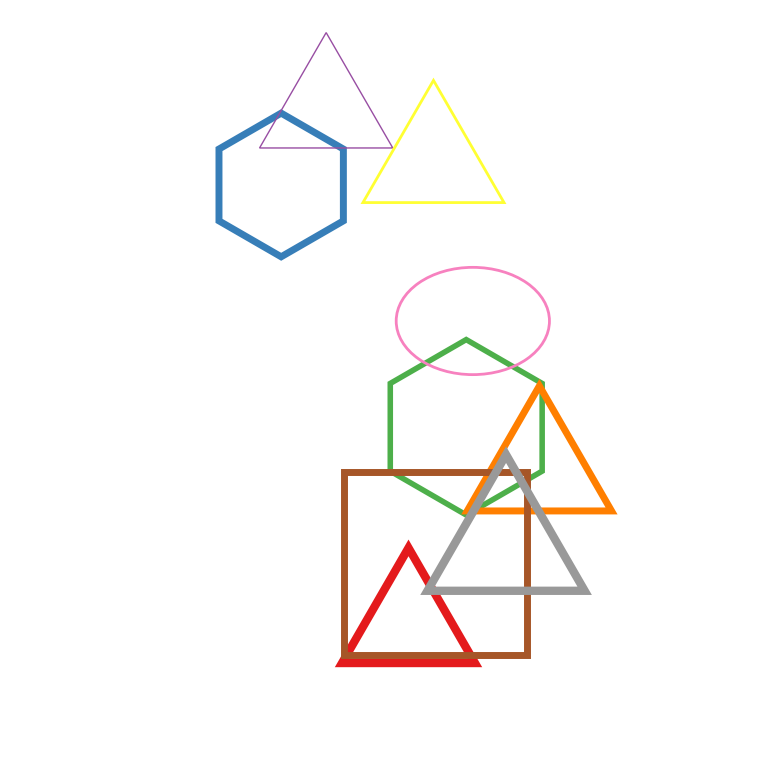[{"shape": "triangle", "thickness": 3, "radius": 0.5, "center": [0.531, 0.189]}, {"shape": "hexagon", "thickness": 2.5, "radius": 0.47, "center": [0.365, 0.76]}, {"shape": "hexagon", "thickness": 2, "radius": 0.57, "center": [0.605, 0.445]}, {"shape": "triangle", "thickness": 0.5, "radius": 0.5, "center": [0.424, 0.858]}, {"shape": "triangle", "thickness": 2.5, "radius": 0.54, "center": [0.701, 0.391]}, {"shape": "triangle", "thickness": 1, "radius": 0.53, "center": [0.563, 0.79]}, {"shape": "square", "thickness": 2.5, "radius": 0.6, "center": [0.565, 0.268]}, {"shape": "oval", "thickness": 1, "radius": 0.5, "center": [0.614, 0.583]}, {"shape": "triangle", "thickness": 3, "radius": 0.59, "center": [0.657, 0.292]}]